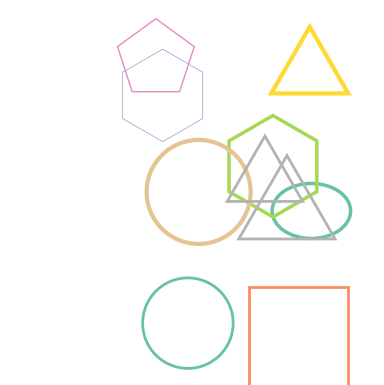[{"shape": "oval", "thickness": 2.5, "radius": 0.51, "center": [0.809, 0.452]}, {"shape": "circle", "thickness": 2, "radius": 0.59, "center": [0.488, 0.161]}, {"shape": "square", "thickness": 2, "radius": 0.64, "center": [0.775, 0.126]}, {"shape": "hexagon", "thickness": 0.5, "radius": 0.6, "center": [0.423, 0.752]}, {"shape": "pentagon", "thickness": 1, "radius": 0.52, "center": [0.405, 0.847]}, {"shape": "hexagon", "thickness": 2.5, "radius": 0.66, "center": [0.709, 0.568]}, {"shape": "triangle", "thickness": 3, "radius": 0.58, "center": [0.805, 0.815]}, {"shape": "circle", "thickness": 3, "radius": 0.68, "center": [0.516, 0.501]}, {"shape": "triangle", "thickness": 2, "radius": 0.57, "center": [0.688, 0.533]}, {"shape": "triangle", "thickness": 2, "radius": 0.72, "center": [0.745, 0.452]}]